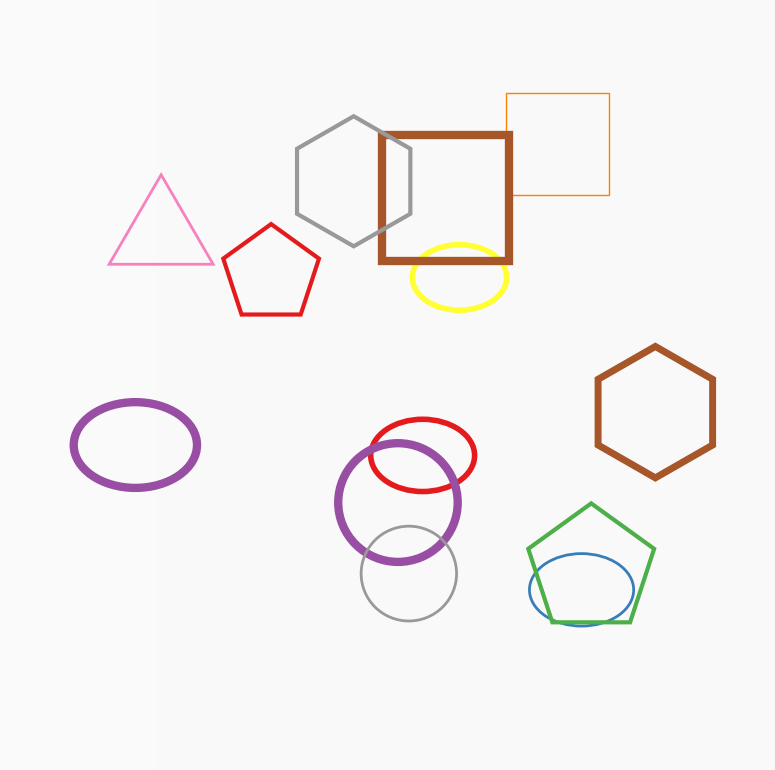[{"shape": "oval", "thickness": 2, "radius": 0.34, "center": [0.545, 0.409]}, {"shape": "pentagon", "thickness": 1.5, "radius": 0.32, "center": [0.35, 0.644]}, {"shape": "oval", "thickness": 1, "radius": 0.34, "center": [0.75, 0.234]}, {"shape": "pentagon", "thickness": 1.5, "radius": 0.43, "center": [0.763, 0.261]}, {"shape": "oval", "thickness": 3, "radius": 0.4, "center": [0.175, 0.422]}, {"shape": "circle", "thickness": 3, "radius": 0.39, "center": [0.514, 0.347]}, {"shape": "square", "thickness": 0.5, "radius": 0.33, "center": [0.72, 0.813]}, {"shape": "oval", "thickness": 2, "radius": 0.3, "center": [0.593, 0.64]}, {"shape": "hexagon", "thickness": 2.5, "radius": 0.43, "center": [0.846, 0.465]}, {"shape": "square", "thickness": 3, "radius": 0.41, "center": [0.575, 0.743]}, {"shape": "triangle", "thickness": 1, "radius": 0.39, "center": [0.208, 0.696]}, {"shape": "hexagon", "thickness": 1.5, "radius": 0.42, "center": [0.456, 0.765]}, {"shape": "circle", "thickness": 1, "radius": 0.31, "center": [0.528, 0.255]}]